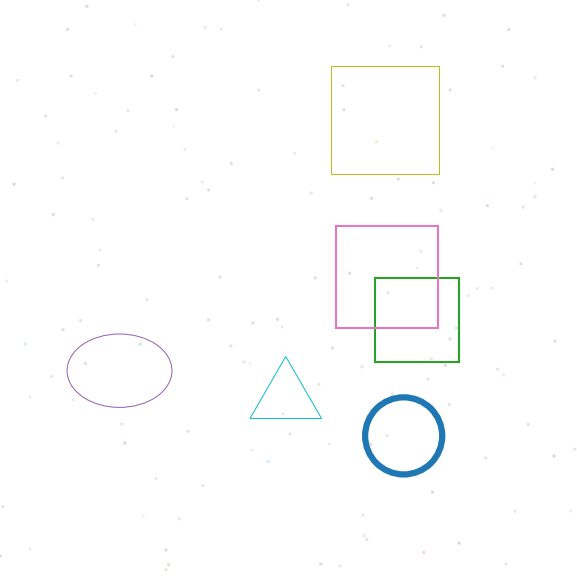[{"shape": "circle", "thickness": 3, "radius": 0.33, "center": [0.699, 0.244]}, {"shape": "square", "thickness": 1, "radius": 0.36, "center": [0.721, 0.445]}, {"shape": "oval", "thickness": 0.5, "radius": 0.45, "center": [0.207, 0.357]}, {"shape": "square", "thickness": 1, "radius": 0.44, "center": [0.67, 0.52]}, {"shape": "square", "thickness": 0.5, "radius": 0.47, "center": [0.667, 0.791]}, {"shape": "triangle", "thickness": 0.5, "radius": 0.36, "center": [0.495, 0.31]}]